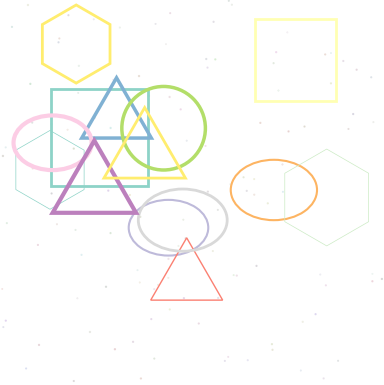[{"shape": "square", "thickness": 2, "radius": 0.63, "center": [0.258, 0.642]}, {"shape": "hexagon", "thickness": 0.5, "radius": 0.51, "center": [0.13, 0.559]}, {"shape": "square", "thickness": 2, "radius": 0.53, "center": [0.768, 0.844]}, {"shape": "oval", "thickness": 1.5, "radius": 0.52, "center": [0.438, 0.409]}, {"shape": "triangle", "thickness": 1, "radius": 0.54, "center": [0.485, 0.274]}, {"shape": "triangle", "thickness": 2.5, "radius": 0.52, "center": [0.303, 0.694]}, {"shape": "oval", "thickness": 1.5, "radius": 0.56, "center": [0.711, 0.507]}, {"shape": "circle", "thickness": 2.5, "radius": 0.54, "center": [0.425, 0.667]}, {"shape": "oval", "thickness": 3, "radius": 0.51, "center": [0.137, 0.629]}, {"shape": "oval", "thickness": 2, "radius": 0.58, "center": [0.475, 0.428]}, {"shape": "triangle", "thickness": 3, "radius": 0.63, "center": [0.245, 0.51]}, {"shape": "hexagon", "thickness": 0.5, "radius": 0.63, "center": [0.849, 0.487]}, {"shape": "hexagon", "thickness": 2, "radius": 0.51, "center": [0.198, 0.886]}, {"shape": "triangle", "thickness": 2, "radius": 0.61, "center": [0.376, 0.599]}]